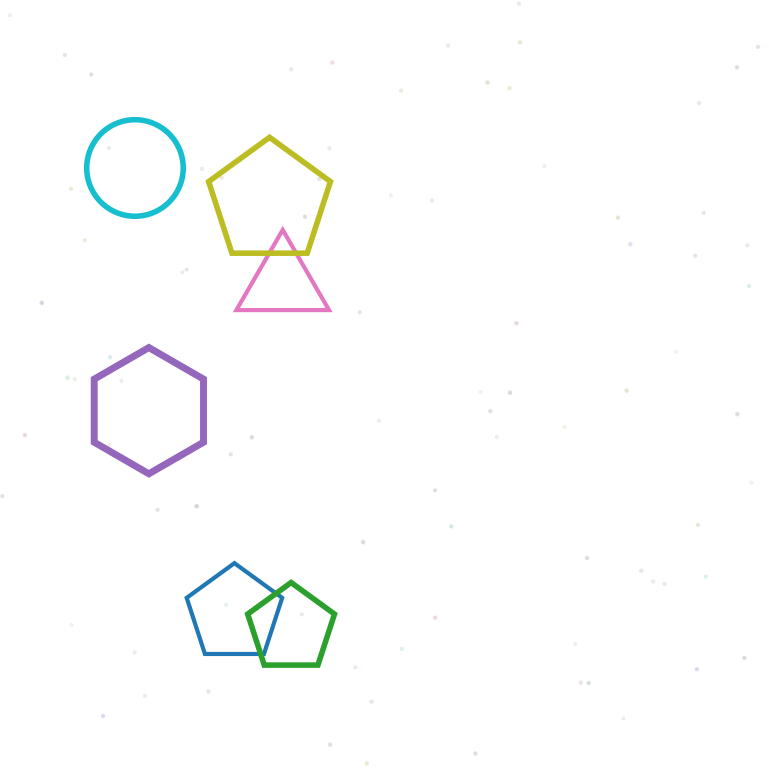[{"shape": "pentagon", "thickness": 1.5, "radius": 0.33, "center": [0.304, 0.203]}, {"shape": "pentagon", "thickness": 2, "radius": 0.3, "center": [0.378, 0.184]}, {"shape": "hexagon", "thickness": 2.5, "radius": 0.41, "center": [0.193, 0.467]}, {"shape": "triangle", "thickness": 1.5, "radius": 0.35, "center": [0.367, 0.632]}, {"shape": "pentagon", "thickness": 2, "radius": 0.42, "center": [0.35, 0.738]}, {"shape": "circle", "thickness": 2, "radius": 0.31, "center": [0.175, 0.782]}]